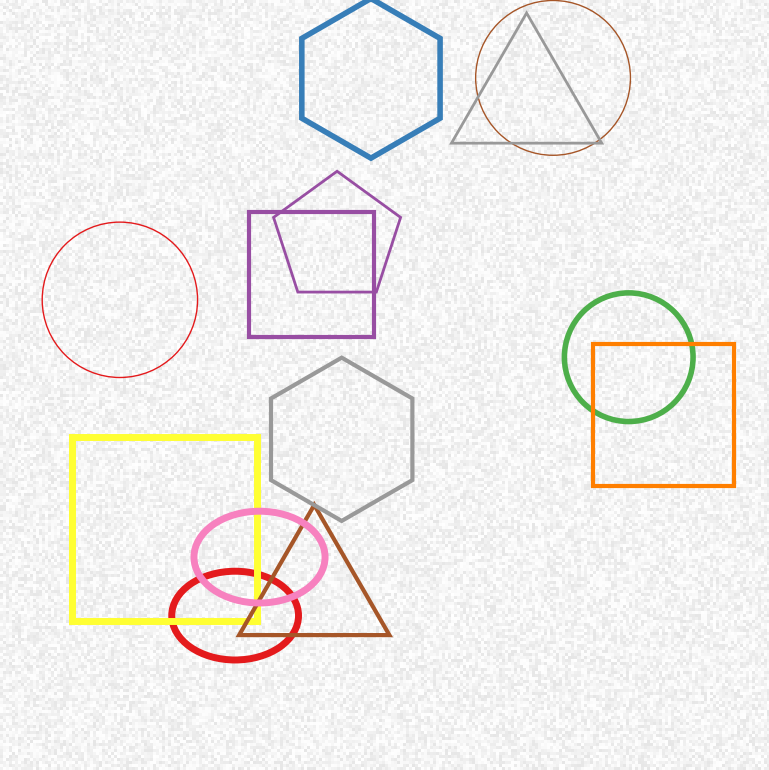[{"shape": "circle", "thickness": 0.5, "radius": 0.5, "center": [0.156, 0.611]}, {"shape": "oval", "thickness": 2.5, "radius": 0.41, "center": [0.305, 0.201]}, {"shape": "hexagon", "thickness": 2, "radius": 0.52, "center": [0.482, 0.898]}, {"shape": "circle", "thickness": 2, "radius": 0.42, "center": [0.817, 0.536]}, {"shape": "square", "thickness": 1.5, "radius": 0.41, "center": [0.405, 0.643]}, {"shape": "pentagon", "thickness": 1, "radius": 0.43, "center": [0.438, 0.691]}, {"shape": "square", "thickness": 1.5, "radius": 0.46, "center": [0.861, 0.461]}, {"shape": "square", "thickness": 2.5, "radius": 0.6, "center": [0.214, 0.313]}, {"shape": "triangle", "thickness": 1.5, "radius": 0.56, "center": [0.408, 0.232]}, {"shape": "circle", "thickness": 0.5, "radius": 0.5, "center": [0.718, 0.899]}, {"shape": "oval", "thickness": 2.5, "radius": 0.43, "center": [0.337, 0.277]}, {"shape": "triangle", "thickness": 1, "radius": 0.56, "center": [0.684, 0.87]}, {"shape": "hexagon", "thickness": 1.5, "radius": 0.53, "center": [0.444, 0.429]}]